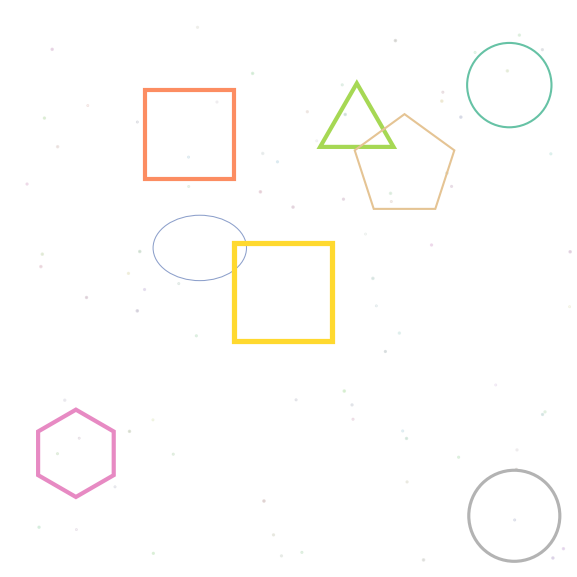[{"shape": "circle", "thickness": 1, "radius": 0.37, "center": [0.882, 0.852]}, {"shape": "square", "thickness": 2, "radius": 0.39, "center": [0.329, 0.766]}, {"shape": "oval", "thickness": 0.5, "radius": 0.4, "center": [0.346, 0.57]}, {"shape": "hexagon", "thickness": 2, "radius": 0.38, "center": [0.131, 0.214]}, {"shape": "triangle", "thickness": 2, "radius": 0.37, "center": [0.618, 0.781]}, {"shape": "square", "thickness": 2.5, "radius": 0.42, "center": [0.491, 0.494]}, {"shape": "pentagon", "thickness": 1, "radius": 0.45, "center": [0.7, 0.711]}, {"shape": "circle", "thickness": 1.5, "radius": 0.39, "center": [0.891, 0.106]}]